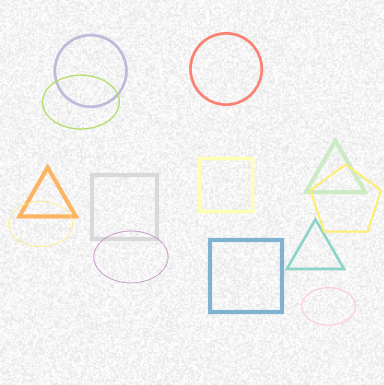[{"shape": "triangle", "thickness": 2, "radius": 0.43, "center": [0.819, 0.344]}, {"shape": "square", "thickness": 2.5, "radius": 0.35, "center": [0.586, 0.521]}, {"shape": "circle", "thickness": 2, "radius": 0.47, "center": [0.235, 0.816]}, {"shape": "circle", "thickness": 2, "radius": 0.46, "center": [0.587, 0.821]}, {"shape": "square", "thickness": 3, "radius": 0.47, "center": [0.638, 0.283]}, {"shape": "triangle", "thickness": 3, "radius": 0.42, "center": [0.124, 0.48]}, {"shape": "oval", "thickness": 1, "radius": 0.5, "center": [0.21, 0.735]}, {"shape": "oval", "thickness": 1, "radius": 0.35, "center": [0.853, 0.204]}, {"shape": "square", "thickness": 3, "radius": 0.42, "center": [0.323, 0.463]}, {"shape": "oval", "thickness": 0.5, "radius": 0.48, "center": [0.34, 0.333]}, {"shape": "triangle", "thickness": 3, "radius": 0.44, "center": [0.871, 0.546]}, {"shape": "oval", "thickness": 0.5, "radius": 0.42, "center": [0.105, 0.418]}, {"shape": "pentagon", "thickness": 1.5, "radius": 0.48, "center": [0.898, 0.476]}]